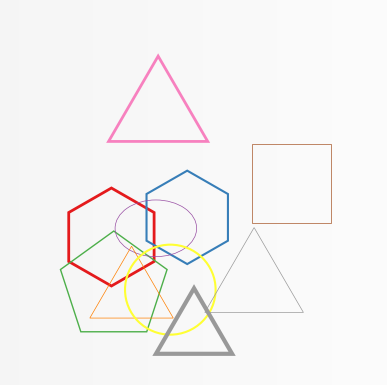[{"shape": "hexagon", "thickness": 2, "radius": 0.64, "center": [0.288, 0.384]}, {"shape": "hexagon", "thickness": 1.5, "radius": 0.61, "center": [0.483, 0.435]}, {"shape": "pentagon", "thickness": 1, "radius": 0.72, "center": [0.294, 0.255]}, {"shape": "oval", "thickness": 0.5, "radius": 0.53, "center": [0.402, 0.407]}, {"shape": "triangle", "thickness": 0.5, "radius": 0.62, "center": [0.339, 0.236]}, {"shape": "circle", "thickness": 1.5, "radius": 0.58, "center": [0.44, 0.248]}, {"shape": "square", "thickness": 0.5, "radius": 0.51, "center": [0.753, 0.523]}, {"shape": "triangle", "thickness": 2, "radius": 0.74, "center": [0.408, 0.707]}, {"shape": "triangle", "thickness": 3, "radius": 0.57, "center": [0.501, 0.138]}, {"shape": "triangle", "thickness": 0.5, "radius": 0.73, "center": [0.656, 0.262]}]